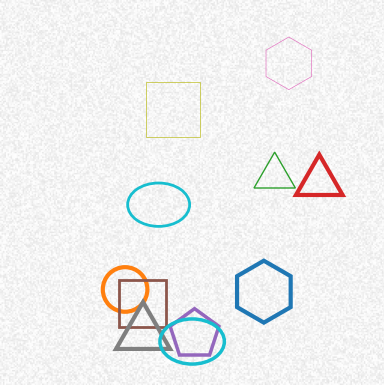[{"shape": "hexagon", "thickness": 3, "radius": 0.4, "center": [0.685, 0.242]}, {"shape": "circle", "thickness": 3, "radius": 0.29, "center": [0.325, 0.248]}, {"shape": "triangle", "thickness": 1, "radius": 0.31, "center": [0.713, 0.543]}, {"shape": "triangle", "thickness": 3, "radius": 0.35, "center": [0.829, 0.529]}, {"shape": "pentagon", "thickness": 2.5, "radius": 0.33, "center": [0.505, 0.132]}, {"shape": "square", "thickness": 2, "radius": 0.31, "center": [0.37, 0.211]}, {"shape": "hexagon", "thickness": 0.5, "radius": 0.34, "center": [0.75, 0.835]}, {"shape": "triangle", "thickness": 3, "radius": 0.41, "center": [0.372, 0.134]}, {"shape": "square", "thickness": 0.5, "radius": 0.36, "center": [0.449, 0.716]}, {"shape": "oval", "thickness": 2, "radius": 0.4, "center": [0.412, 0.468]}, {"shape": "oval", "thickness": 2.5, "radius": 0.42, "center": [0.499, 0.113]}]